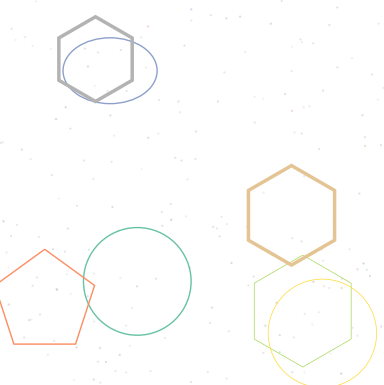[{"shape": "circle", "thickness": 1, "radius": 0.7, "center": [0.357, 0.269]}, {"shape": "pentagon", "thickness": 1, "radius": 0.68, "center": [0.116, 0.216]}, {"shape": "oval", "thickness": 1, "radius": 0.61, "center": [0.286, 0.816]}, {"shape": "hexagon", "thickness": 0.5, "radius": 0.73, "center": [0.786, 0.192]}, {"shape": "circle", "thickness": 0.5, "radius": 0.7, "center": [0.837, 0.134]}, {"shape": "hexagon", "thickness": 2.5, "radius": 0.65, "center": [0.757, 0.441]}, {"shape": "hexagon", "thickness": 2.5, "radius": 0.55, "center": [0.248, 0.846]}]